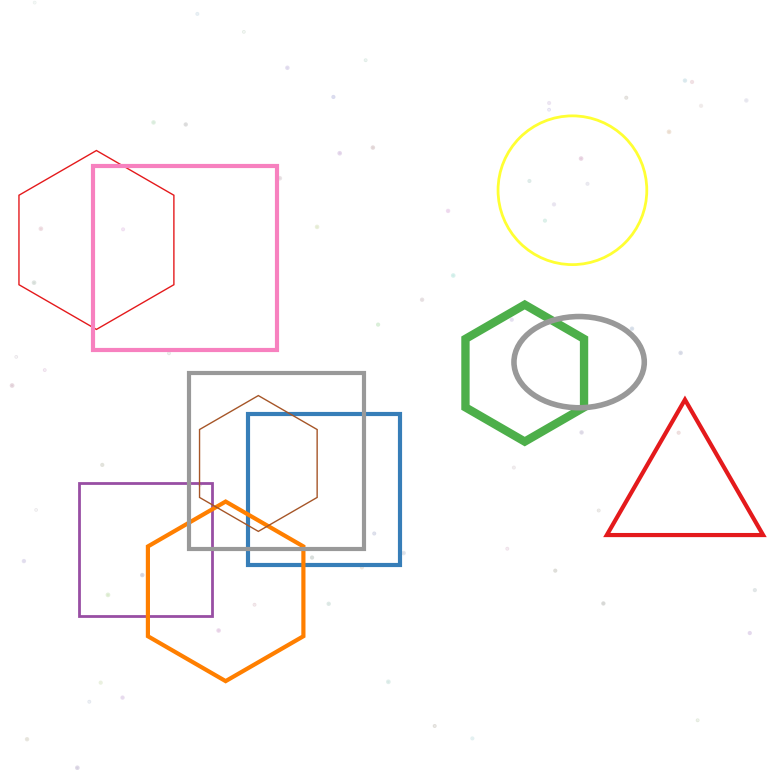[{"shape": "hexagon", "thickness": 0.5, "radius": 0.58, "center": [0.125, 0.688]}, {"shape": "triangle", "thickness": 1.5, "radius": 0.59, "center": [0.89, 0.364]}, {"shape": "square", "thickness": 1.5, "radius": 0.49, "center": [0.42, 0.364]}, {"shape": "hexagon", "thickness": 3, "radius": 0.44, "center": [0.681, 0.515]}, {"shape": "square", "thickness": 1, "radius": 0.43, "center": [0.188, 0.286]}, {"shape": "hexagon", "thickness": 1.5, "radius": 0.58, "center": [0.293, 0.232]}, {"shape": "circle", "thickness": 1, "radius": 0.48, "center": [0.743, 0.753]}, {"shape": "hexagon", "thickness": 0.5, "radius": 0.44, "center": [0.336, 0.398]}, {"shape": "square", "thickness": 1.5, "radius": 0.6, "center": [0.24, 0.665]}, {"shape": "square", "thickness": 1.5, "radius": 0.57, "center": [0.359, 0.401]}, {"shape": "oval", "thickness": 2, "radius": 0.42, "center": [0.752, 0.53]}]